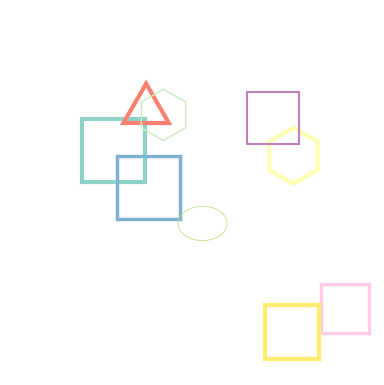[{"shape": "square", "thickness": 3, "radius": 0.41, "center": [0.296, 0.609]}, {"shape": "hexagon", "thickness": 3, "radius": 0.36, "center": [0.762, 0.595]}, {"shape": "triangle", "thickness": 3, "radius": 0.34, "center": [0.38, 0.715]}, {"shape": "square", "thickness": 2.5, "radius": 0.41, "center": [0.386, 0.513]}, {"shape": "oval", "thickness": 0.5, "radius": 0.32, "center": [0.526, 0.42]}, {"shape": "square", "thickness": 2.5, "radius": 0.31, "center": [0.895, 0.199]}, {"shape": "square", "thickness": 1.5, "radius": 0.34, "center": [0.709, 0.694]}, {"shape": "hexagon", "thickness": 1, "radius": 0.33, "center": [0.425, 0.702]}, {"shape": "square", "thickness": 3, "radius": 0.35, "center": [0.759, 0.138]}]